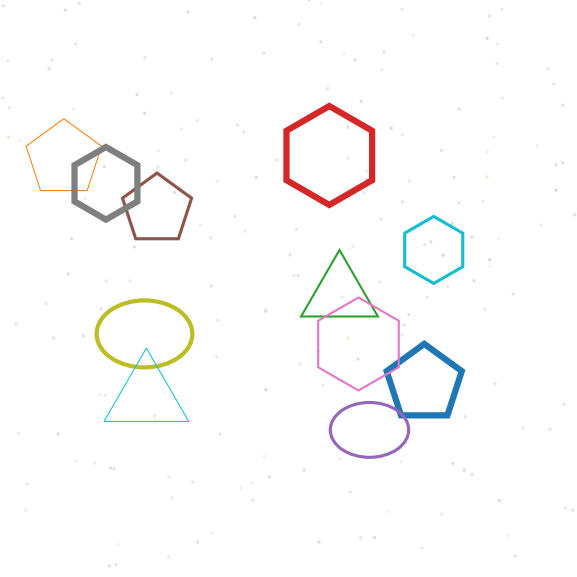[{"shape": "pentagon", "thickness": 3, "radius": 0.34, "center": [0.735, 0.335]}, {"shape": "pentagon", "thickness": 0.5, "radius": 0.34, "center": [0.111, 0.725]}, {"shape": "triangle", "thickness": 1, "radius": 0.38, "center": [0.588, 0.489]}, {"shape": "hexagon", "thickness": 3, "radius": 0.43, "center": [0.57, 0.73]}, {"shape": "oval", "thickness": 1.5, "radius": 0.34, "center": [0.64, 0.255]}, {"shape": "pentagon", "thickness": 1.5, "radius": 0.31, "center": [0.272, 0.637]}, {"shape": "hexagon", "thickness": 1, "radius": 0.4, "center": [0.621, 0.403]}, {"shape": "hexagon", "thickness": 3, "radius": 0.31, "center": [0.183, 0.682]}, {"shape": "oval", "thickness": 2, "radius": 0.41, "center": [0.25, 0.421]}, {"shape": "hexagon", "thickness": 1.5, "radius": 0.29, "center": [0.751, 0.566]}, {"shape": "triangle", "thickness": 0.5, "radius": 0.42, "center": [0.253, 0.312]}]